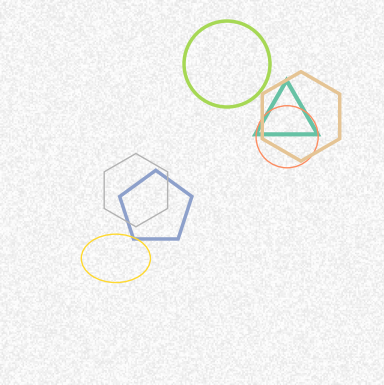[{"shape": "triangle", "thickness": 3, "radius": 0.47, "center": [0.744, 0.698]}, {"shape": "circle", "thickness": 1, "radius": 0.4, "center": [0.746, 0.645]}, {"shape": "pentagon", "thickness": 2.5, "radius": 0.49, "center": [0.405, 0.459]}, {"shape": "circle", "thickness": 2.5, "radius": 0.56, "center": [0.59, 0.834]}, {"shape": "oval", "thickness": 1, "radius": 0.45, "center": [0.301, 0.329]}, {"shape": "hexagon", "thickness": 2.5, "radius": 0.58, "center": [0.782, 0.698]}, {"shape": "hexagon", "thickness": 1, "radius": 0.48, "center": [0.353, 0.506]}]